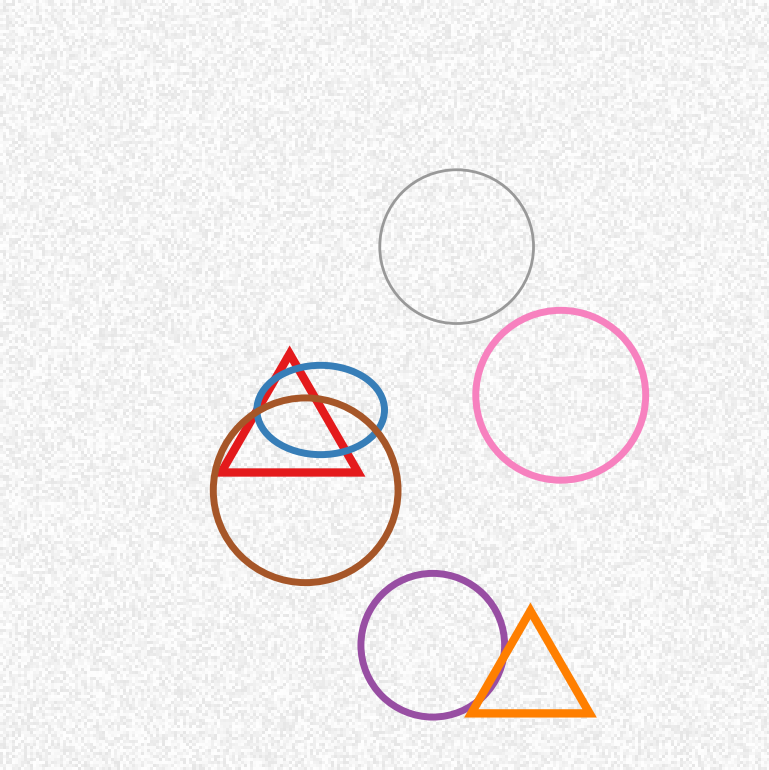[{"shape": "triangle", "thickness": 3, "radius": 0.51, "center": [0.376, 0.438]}, {"shape": "oval", "thickness": 2.5, "radius": 0.41, "center": [0.416, 0.468]}, {"shape": "circle", "thickness": 2.5, "radius": 0.47, "center": [0.562, 0.162]}, {"shape": "triangle", "thickness": 3, "radius": 0.44, "center": [0.689, 0.118]}, {"shape": "circle", "thickness": 2.5, "radius": 0.6, "center": [0.397, 0.363]}, {"shape": "circle", "thickness": 2.5, "radius": 0.55, "center": [0.728, 0.487]}, {"shape": "circle", "thickness": 1, "radius": 0.5, "center": [0.593, 0.68]}]